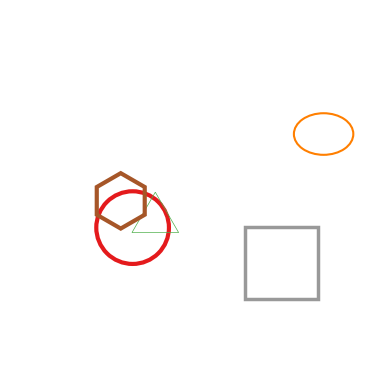[{"shape": "circle", "thickness": 3, "radius": 0.47, "center": [0.344, 0.409]}, {"shape": "triangle", "thickness": 0.5, "radius": 0.35, "center": [0.403, 0.431]}, {"shape": "oval", "thickness": 1.5, "radius": 0.39, "center": [0.841, 0.652]}, {"shape": "hexagon", "thickness": 3, "radius": 0.36, "center": [0.314, 0.478]}, {"shape": "square", "thickness": 2.5, "radius": 0.47, "center": [0.731, 0.316]}]